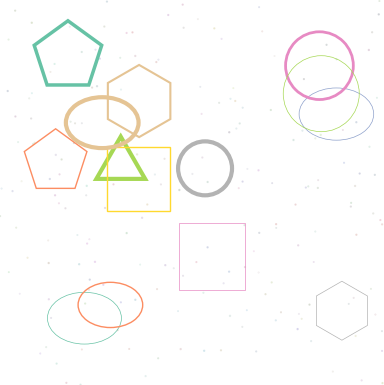[{"shape": "oval", "thickness": 0.5, "radius": 0.48, "center": [0.219, 0.174]}, {"shape": "pentagon", "thickness": 2.5, "radius": 0.46, "center": [0.177, 0.854]}, {"shape": "pentagon", "thickness": 1, "radius": 0.43, "center": [0.144, 0.58]}, {"shape": "oval", "thickness": 1, "radius": 0.42, "center": [0.287, 0.208]}, {"shape": "oval", "thickness": 0.5, "radius": 0.48, "center": [0.874, 0.704]}, {"shape": "square", "thickness": 0.5, "radius": 0.43, "center": [0.551, 0.334]}, {"shape": "circle", "thickness": 2, "radius": 0.44, "center": [0.83, 0.829]}, {"shape": "circle", "thickness": 0.5, "radius": 0.49, "center": [0.834, 0.757]}, {"shape": "triangle", "thickness": 3, "radius": 0.37, "center": [0.314, 0.572]}, {"shape": "square", "thickness": 1, "radius": 0.41, "center": [0.36, 0.535]}, {"shape": "oval", "thickness": 3, "radius": 0.47, "center": [0.266, 0.681]}, {"shape": "hexagon", "thickness": 1.5, "radius": 0.47, "center": [0.361, 0.738]}, {"shape": "hexagon", "thickness": 0.5, "radius": 0.38, "center": [0.888, 0.193]}, {"shape": "circle", "thickness": 3, "radius": 0.35, "center": [0.533, 0.563]}]